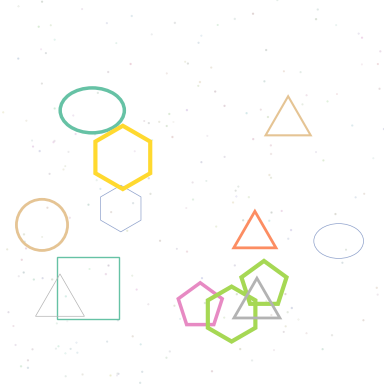[{"shape": "square", "thickness": 1, "radius": 0.4, "center": [0.228, 0.252]}, {"shape": "oval", "thickness": 2.5, "radius": 0.42, "center": [0.24, 0.713]}, {"shape": "triangle", "thickness": 2, "radius": 0.32, "center": [0.662, 0.388]}, {"shape": "oval", "thickness": 0.5, "radius": 0.32, "center": [0.88, 0.374]}, {"shape": "hexagon", "thickness": 0.5, "radius": 0.3, "center": [0.314, 0.458]}, {"shape": "pentagon", "thickness": 2.5, "radius": 0.3, "center": [0.52, 0.205]}, {"shape": "hexagon", "thickness": 3, "radius": 0.36, "center": [0.602, 0.184]}, {"shape": "pentagon", "thickness": 3, "radius": 0.31, "center": [0.686, 0.261]}, {"shape": "hexagon", "thickness": 3, "radius": 0.41, "center": [0.319, 0.591]}, {"shape": "circle", "thickness": 2, "radius": 0.33, "center": [0.109, 0.416]}, {"shape": "triangle", "thickness": 1.5, "radius": 0.34, "center": [0.748, 0.682]}, {"shape": "triangle", "thickness": 2, "radius": 0.34, "center": [0.667, 0.209]}, {"shape": "triangle", "thickness": 0.5, "radius": 0.37, "center": [0.156, 0.215]}]